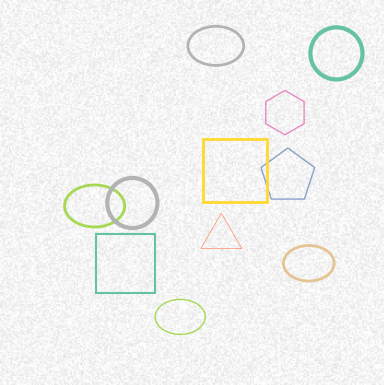[{"shape": "circle", "thickness": 3, "radius": 0.34, "center": [0.874, 0.861]}, {"shape": "square", "thickness": 1.5, "radius": 0.39, "center": [0.326, 0.315]}, {"shape": "triangle", "thickness": 0.5, "radius": 0.31, "center": [0.575, 0.385]}, {"shape": "pentagon", "thickness": 1, "radius": 0.37, "center": [0.748, 0.542]}, {"shape": "hexagon", "thickness": 1, "radius": 0.29, "center": [0.74, 0.707]}, {"shape": "oval", "thickness": 2, "radius": 0.39, "center": [0.246, 0.465]}, {"shape": "oval", "thickness": 1, "radius": 0.32, "center": [0.468, 0.177]}, {"shape": "square", "thickness": 2, "radius": 0.41, "center": [0.61, 0.558]}, {"shape": "oval", "thickness": 2, "radius": 0.33, "center": [0.802, 0.316]}, {"shape": "circle", "thickness": 3, "radius": 0.33, "center": [0.344, 0.473]}, {"shape": "oval", "thickness": 2, "radius": 0.36, "center": [0.56, 0.881]}]